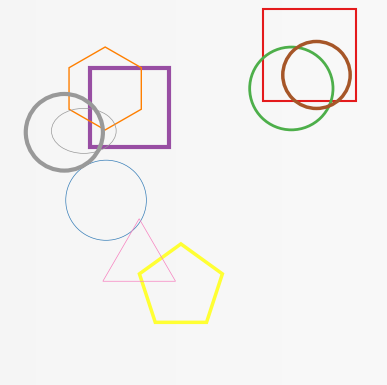[{"shape": "square", "thickness": 1.5, "radius": 0.6, "center": [0.799, 0.857]}, {"shape": "circle", "thickness": 0.5, "radius": 0.52, "center": [0.274, 0.48]}, {"shape": "circle", "thickness": 2, "radius": 0.54, "center": [0.752, 0.77]}, {"shape": "square", "thickness": 3, "radius": 0.51, "center": [0.335, 0.721]}, {"shape": "hexagon", "thickness": 1, "radius": 0.54, "center": [0.271, 0.77]}, {"shape": "pentagon", "thickness": 2.5, "radius": 0.56, "center": [0.467, 0.254]}, {"shape": "circle", "thickness": 2.5, "radius": 0.43, "center": [0.817, 0.805]}, {"shape": "triangle", "thickness": 0.5, "radius": 0.54, "center": [0.359, 0.324]}, {"shape": "circle", "thickness": 3, "radius": 0.5, "center": [0.166, 0.656]}, {"shape": "oval", "thickness": 0.5, "radius": 0.42, "center": [0.216, 0.66]}]